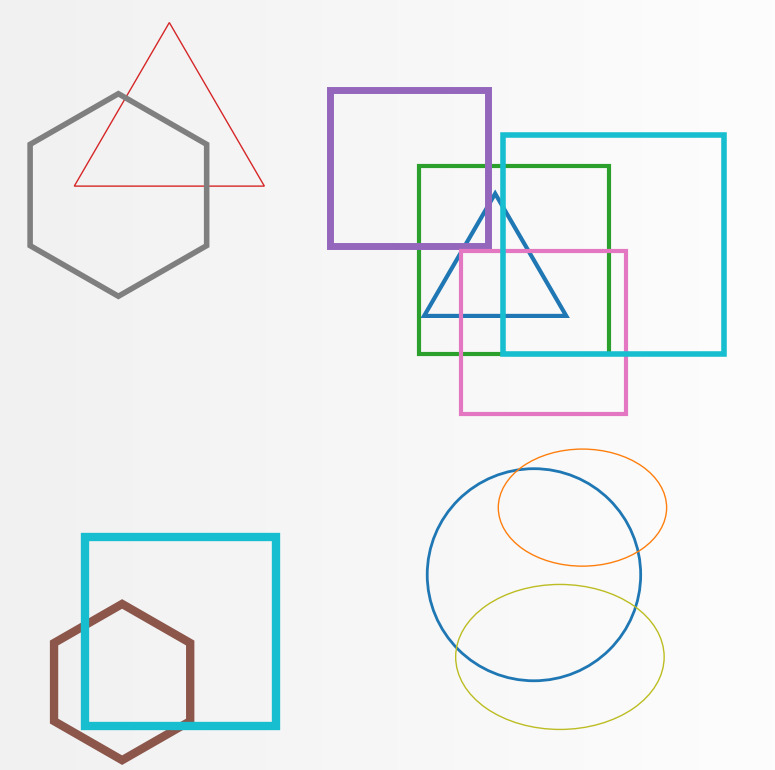[{"shape": "triangle", "thickness": 1.5, "radius": 0.53, "center": [0.639, 0.643]}, {"shape": "circle", "thickness": 1, "radius": 0.69, "center": [0.689, 0.254]}, {"shape": "oval", "thickness": 0.5, "radius": 0.54, "center": [0.752, 0.341]}, {"shape": "square", "thickness": 1.5, "radius": 0.61, "center": [0.663, 0.662]}, {"shape": "triangle", "thickness": 0.5, "radius": 0.71, "center": [0.218, 0.829]}, {"shape": "square", "thickness": 2.5, "radius": 0.51, "center": [0.528, 0.782]}, {"shape": "hexagon", "thickness": 3, "radius": 0.51, "center": [0.158, 0.114]}, {"shape": "square", "thickness": 1.5, "radius": 0.53, "center": [0.701, 0.568]}, {"shape": "hexagon", "thickness": 2, "radius": 0.66, "center": [0.153, 0.747]}, {"shape": "oval", "thickness": 0.5, "radius": 0.67, "center": [0.722, 0.147]}, {"shape": "square", "thickness": 2, "radius": 0.71, "center": [0.791, 0.683]}, {"shape": "square", "thickness": 3, "radius": 0.62, "center": [0.233, 0.18]}]